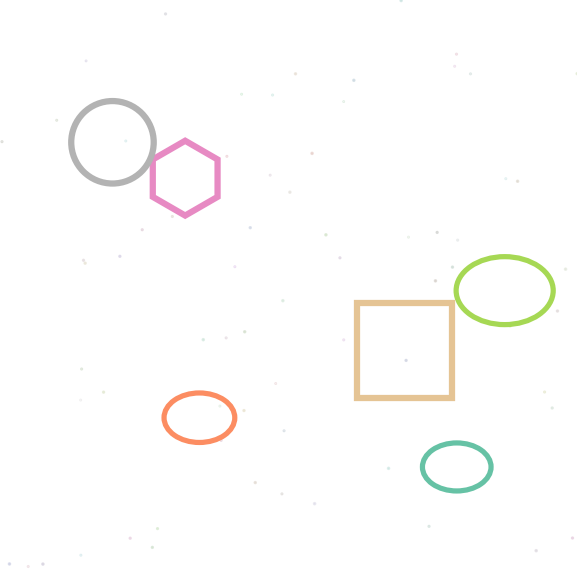[{"shape": "oval", "thickness": 2.5, "radius": 0.3, "center": [0.791, 0.191]}, {"shape": "oval", "thickness": 2.5, "radius": 0.31, "center": [0.345, 0.276]}, {"shape": "hexagon", "thickness": 3, "radius": 0.32, "center": [0.321, 0.691]}, {"shape": "oval", "thickness": 2.5, "radius": 0.42, "center": [0.874, 0.496]}, {"shape": "square", "thickness": 3, "radius": 0.41, "center": [0.7, 0.392]}, {"shape": "circle", "thickness": 3, "radius": 0.36, "center": [0.195, 0.753]}]